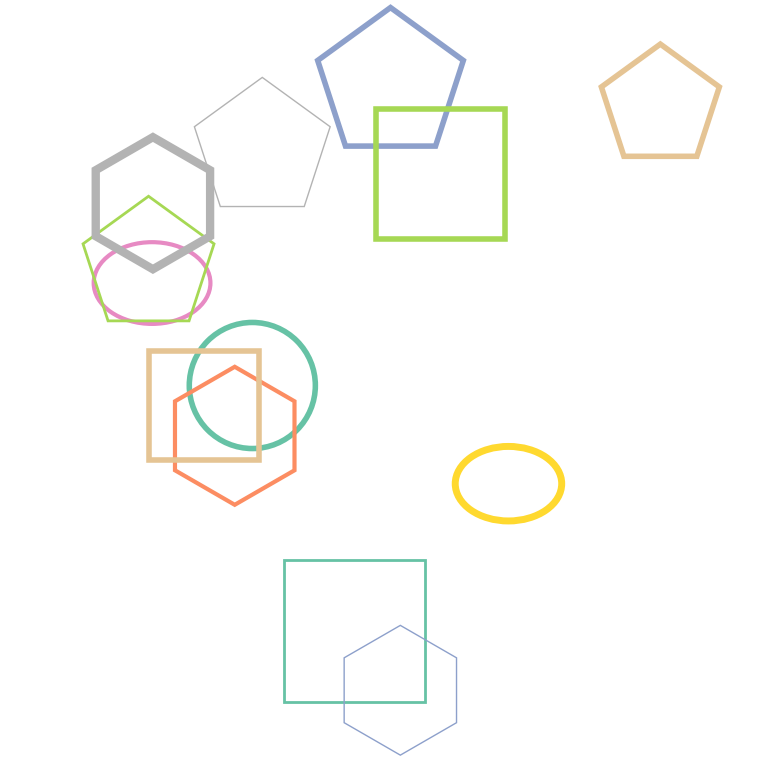[{"shape": "circle", "thickness": 2, "radius": 0.41, "center": [0.328, 0.499]}, {"shape": "square", "thickness": 1, "radius": 0.46, "center": [0.461, 0.181]}, {"shape": "hexagon", "thickness": 1.5, "radius": 0.45, "center": [0.305, 0.434]}, {"shape": "hexagon", "thickness": 0.5, "radius": 0.42, "center": [0.52, 0.104]}, {"shape": "pentagon", "thickness": 2, "radius": 0.5, "center": [0.507, 0.891]}, {"shape": "oval", "thickness": 1.5, "radius": 0.38, "center": [0.197, 0.632]}, {"shape": "square", "thickness": 2, "radius": 0.42, "center": [0.572, 0.774]}, {"shape": "pentagon", "thickness": 1, "radius": 0.45, "center": [0.193, 0.656]}, {"shape": "oval", "thickness": 2.5, "radius": 0.35, "center": [0.66, 0.372]}, {"shape": "pentagon", "thickness": 2, "radius": 0.4, "center": [0.858, 0.862]}, {"shape": "square", "thickness": 2, "radius": 0.36, "center": [0.265, 0.473]}, {"shape": "hexagon", "thickness": 3, "radius": 0.43, "center": [0.199, 0.736]}, {"shape": "pentagon", "thickness": 0.5, "radius": 0.46, "center": [0.341, 0.807]}]